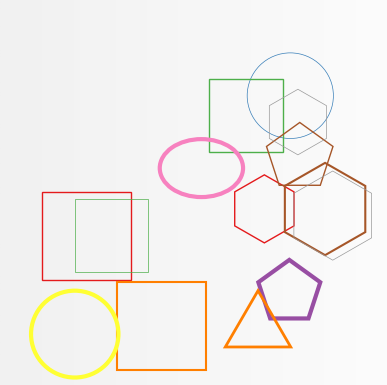[{"shape": "hexagon", "thickness": 1, "radius": 0.44, "center": [0.682, 0.457]}, {"shape": "square", "thickness": 1, "radius": 0.58, "center": [0.223, 0.387]}, {"shape": "circle", "thickness": 0.5, "radius": 0.56, "center": [0.749, 0.751]}, {"shape": "square", "thickness": 1, "radius": 0.47, "center": [0.635, 0.701]}, {"shape": "square", "thickness": 0.5, "radius": 0.47, "center": [0.287, 0.388]}, {"shape": "pentagon", "thickness": 3, "radius": 0.42, "center": [0.747, 0.241]}, {"shape": "square", "thickness": 1.5, "radius": 0.57, "center": [0.417, 0.153]}, {"shape": "triangle", "thickness": 2, "radius": 0.49, "center": [0.666, 0.148]}, {"shape": "circle", "thickness": 3, "radius": 0.56, "center": [0.193, 0.132]}, {"shape": "hexagon", "thickness": 1.5, "radius": 0.6, "center": [0.839, 0.457]}, {"shape": "pentagon", "thickness": 1, "radius": 0.45, "center": [0.774, 0.592]}, {"shape": "oval", "thickness": 3, "radius": 0.54, "center": [0.52, 0.563]}, {"shape": "hexagon", "thickness": 0.5, "radius": 0.58, "center": [0.859, 0.44]}, {"shape": "hexagon", "thickness": 0.5, "radius": 0.43, "center": [0.769, 0.683]}]